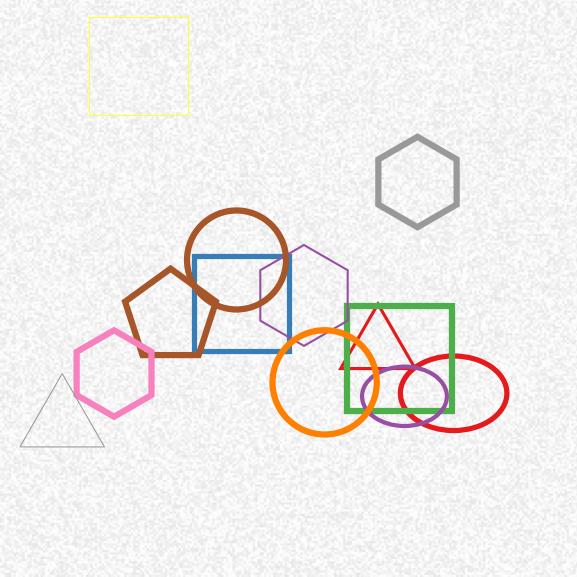[{"shape": "triangle", "thickness": 1.5, "radius": 0.37, "center": [0.654, 0.398]}, {"shape": "oval", "thickness": 2.5, "radius": 0.46, "center": [0.786, 0.318]}, {"shape": "square", "thickness": 2.5, "radius": 0.41, "center": [0.418, 0.474]}, {"shape": "square", "thickness": 3, "radius": 0.46, "center": [0.692, 0.379]}, {"shape": "oval", "thickness": 2, "radius": 0.37, "center": [0.7, 0.313]}, {"shape": "hexagon", "thickness": 1, "radius": 0.44, "center": [0.526, 0.488]}, {"shape": "circle", "thickness": 3, "radius": 0.45, "center": [0.562, 0.337]}, {"shape": "square", "thickness": 0.5, "radius": 0.43, "center": [0.24, 0.885]}, {"shape": "pentagon", "thickness": 3, "radius": 0.41, "center": [0.295, 0.451]}, {"shape": "circle", "thickness": 3, "radius": 0.43, "center": [0.41, 0.549]}, {"shape": "hexagon", "thickness": 3, "radius": 0.37, "center": [0.198, 0.352]}, {"shape": "triangle", "thickness": 0.5, "radius": 0.42, "center": [0.108, 0.268]}, {"shape": "hexagon", "thickness": 3, "radius": 0.39, "center": [0.723, 0.684]}]